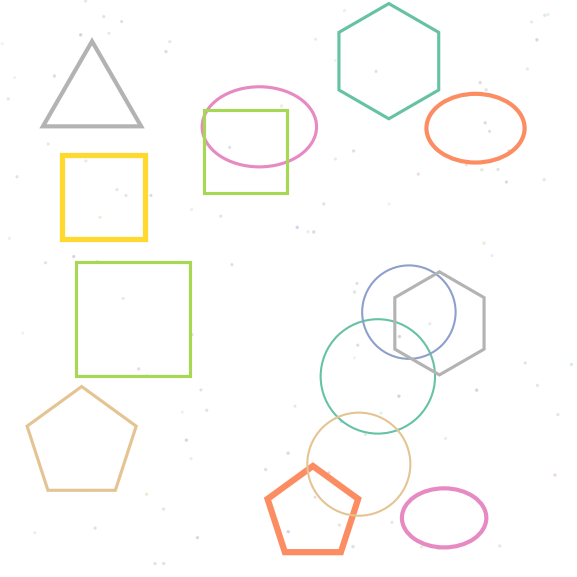[{"shape": "hexagon", "thickness": 1.5, "radius": 0.5, "center": [0.673, 0.893]}, {"shape": "circle", "thickness": 1, "radius": 0.5, "center": [0.654, 0.347]}, {"shape": "pentagon", "thickness": 3, "radius": 0.41, "center": [0.542, 0.11]}, {"shape": "oval", "thickness": 2, "radius": 0.43, "center": [0.823, 0.777]}, {"shape": "circle", "thickness": 1, "radius": 0.4, "center": [0.708, 0.459]}, {"shape": "oval", "thickness": 2, "radius": 0.37, "center": [0.769, 0.102]}, {"shape": "oval", "thickness": 1.5, "radius": 0.5, "center": [0.449, 0.78]}, {"shape": "square", "thickness": 1.5, "radius": 0.49, "center": [0.23, 0.447]}, {"shape": "square", "thickness": 1.5, "radius": 0.36, "center": [0.425, 0.737]}, {"shape": "square", "thickness": 2.5, "radius": 0.36, "center": [0.179, 0.658]}, {"shape": "pentagon", "thickness": 1.5, "radius": 0.5, "center": [0.141, 0.23]}, {"shape": "circle", "thickness": 1, "radius": 0.45, "center": [0.621, 0.195]}, {"shape": "triangle", "thickness": 2, "radius": 0.49, "center": [0.159, 0.829]}, {"shape": "hexagon", "thickness": 1.5, "radius": 0.45, "center": [0.761, 0.439]}]